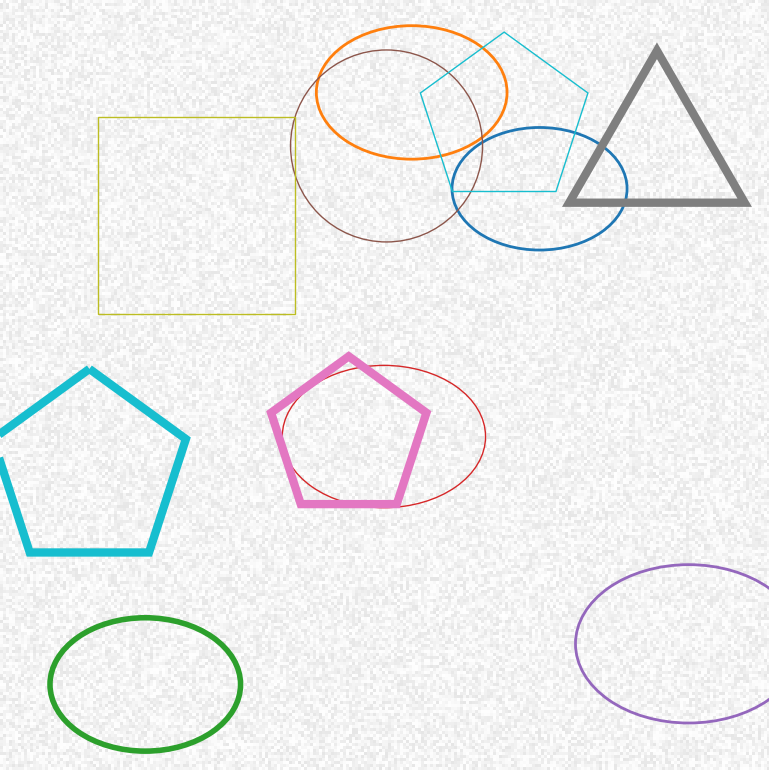[{"shape": "oval", "thickness": 1, "radius": 0.57, "center": [0.701, 0.755]}, {"shape": "oval", "thickness": 1, "radius": 0.62, "center": [0.535, 0.88]}, {"shape": "oval", "thickness": 2, "radius": 0.62, "center": [0.189, 0.111]}, {"shape": "oval", "thickness": 0.5, "radius": 0.66, "center": [0.499, 0.433]}, {"shape": "oval", "thickness": 1, "radius": 0.73, "center": [0.894, 0.164]}, {"shape": "circle", "thickness": 0.5, "radius": 0.62, "center": [0.502, 0.81]}, {"shape": "pentagon", "thickness": 3, "radius": 0.53, "center": [0.453, 0.431]}, {"shape": "triangle", "thickness": 3, "radius": 0.66, "center": [0.853, 0.803]}, {"shape": "square", "thickness": 0.5, "radius": 0.64, "center": [0.255, 0.72]}, {"shape": "pentagon", "thickness": 3, "radius": 0.66, "center": [0.116, 0.389]}, {"shape": "pentagon", "thickness": 0.5, "radius": 0.57, "center": [0.655, 0.844]}]